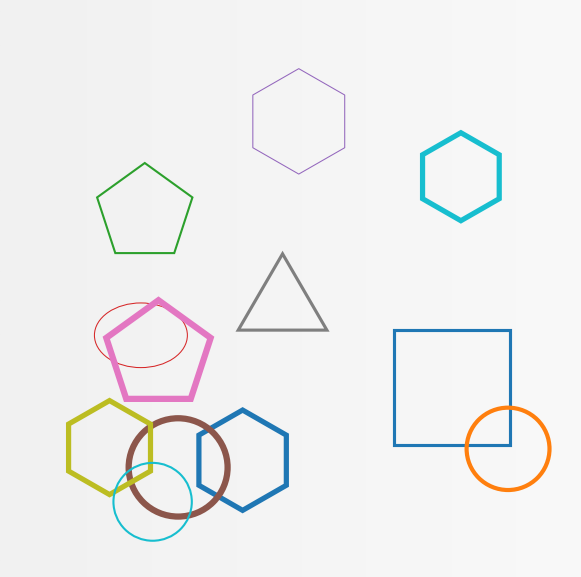[{"shape": "square", "thickness": 1.5, "radius": 0.5, "center": [0.777, 0.329]}, {"shape": "hexagon", "thickness": 2.5, "radius": 0.43, "center": [0.417, 0.202]}, {"shape": "circle", "thickness": 2, "radius": 0.36, "center": [0.874, 0.222]}, {"shape": "pentagon", "thickness": 1, "radius": 0.43, "center": [0.249, 0.631]}, {"shape": "oval", "thickness": 0.5, "radius": 0.4, "center": [0.242, 0.419]}, {"shape": "hexagon", "thickness": 0.5, "radius": 0.46, "center": [0.514, 0.789]}, {"shape": "circle", "thickness": 3, "radius": 0.43, "center": [0.306, 0.19]}, {"shape": "pentagon", "thickness": 3, "radius": 0.47, "center": [0.273, 0.385]}, {"shape": "triangle", "thickness": 1.5, "radius": 0.44, "center": [0.486, 0.472]}, {"shape": "hexagon", "thickness": 2.5, "radius": 0.41, "center": [0.188, 0.224]}, {"shape": "hexagon", "thickness": 2.5, "radius": 0.38, "center": [0.793, 0.693]}, {"shape": "circle", "thickness": 1, "radius": 0.34, "center": [0.263, 0.13]}]